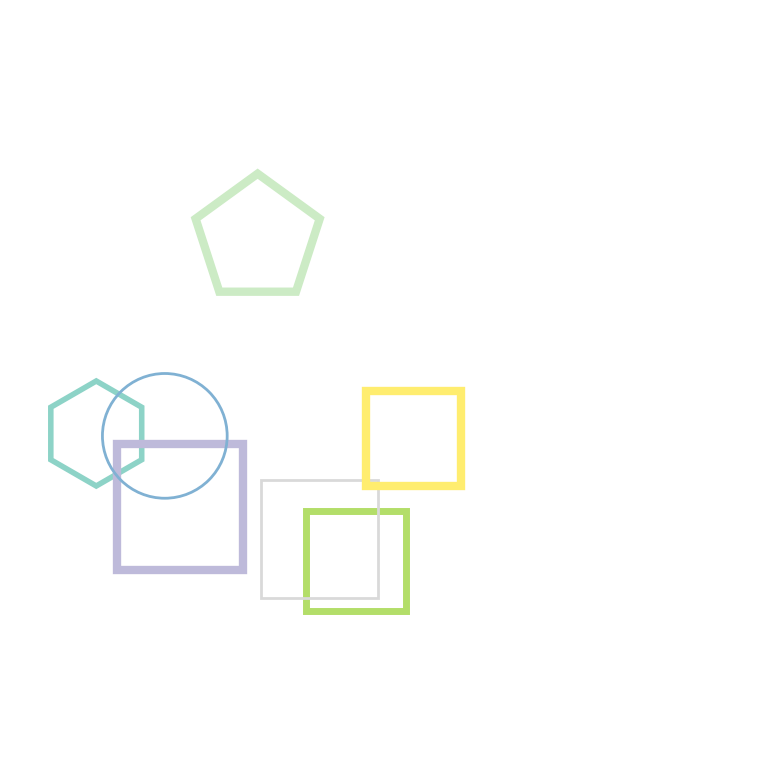[{"shape": "hexagon", "thickness": 2, "radius": 0.34, "center": [0.125, 0.437]}, {"shape": "square", "thickness": 3, "radius": 0.41, "center": [0.234, 0.342]}, {"shape": "circle", "thickness": 1, "radius": 0.41, "center": [0.214, 0.434]}, {"shape": "square", "thickness": 2.5, "radius": 0.32, "center": [0.463, 0.271]}, {"shape": "square", "thickness": 1, "radius": 0.38, "center": [0.415, 0.3]}, {"shape": "pentagon", "thickness": 3, "radius": 0.42, "center": [0.335, 0.69]}, {"shape": "square", "thickness": 3, "radius": 0.31, "center": [0.537, 0.43]}]